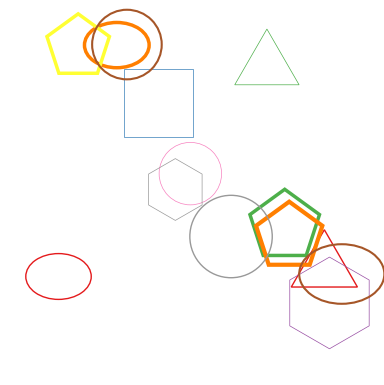[{"shape": "triangle", "thickness": 1, "radius": 0.5, "center": [0.842, 0.304]}, {"shape": "oval", "thickness": 1, "radius": 0.42, "center": [0.152, 0.282]}, {"shape": "square", "thickness": 0.5, "radius": 0.44, "center": [0.412, 0.732]}, {"shape": "triangle", "thickness": 0.5, "radius": 0.48, "center": [0.693, 0.828]}, {"shape": "pentagon", "thickness": 2.5, "radius": 0.47, "center": [0.74, 0.413]}, {"shape": "hexagon", "thickness": 0.5, "radius": 0.6, "center": [0.856, 0.213]}, {"shape": "oval", "thickness": 2.5, "radius": 0.42, "center": [0.303, 0.883]}, {"shape": "pentagon", "thickness": 3, "radius": 0.45, "center": [0.751, 0.386]}, {"shape": "pentagon", "thickness": 2.5, "radius": 0.43, "center": [0.203, 0.879]}, {"shape": "oval", "thickness": 1.5, "radius": 0.55, "center": [0.888, 0.288]}, {"shape": "circle", "thickness": 1.5, "radius": 0.45, "center": [0.33, 0.884]}, {"shape": "circle", "thickness": 0.5, "radius": 0.41, "center": [0.494, 0.549]}, {"shape": "hexagon", "thickness": 0.5, "radius": 0.4, "center": [0.455, 0.508]}, {"shape": "circle", "thickness": 1, "radius": 0.54, "center": [0.6, 0.386]}]